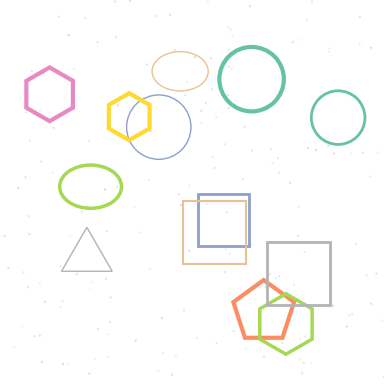[{"shape": "circle", "thickness": 2, "radius": 0.35, "center": [0.878, 0.694]}, {"shape": "circle", "thickness": 3, "radius": 0.42, "center": [0.654, 0.794]}, {"shape": "pentagon", "thickness": 3, "radius": 0.41, "center": [0.685, 0.19]}, {"shape": "circle", "thickness": 1, "radius": 0.42, "center": [0.412, 0.67]}, {"shape": "square", "thickness": 2, "radius": 0.33, "center": [0.58, 0.429]}, {"shape": "hexagon", "thickness": 3, "radius": 0.35, "center": [0.129, 0.755]}, {"shape": "hexagon", "thickness": 2.5, "radius": 0.39, "center": [0.743, 0.158]}, {"shape": "oval", "thickness": 2.5, "radius": 0.4, "center": [0.235, 0.515]}, {"shape": "hexagon", "thickness": 3, "radius": 0.31, "center": [0.336, 0.697]}, {"shape": "oval", "thickness": 1, "radius": 0.36, "center": [0.468, 0.815]}, {"shape": "square", "thickness": 1.5, "radius": 0.41, "center": [0.557, 0.397]}, {"shape": "square", "thickness": 2, "radius": 0.41, "center": [0.775, 0.289]}, {"shape": "triangle", "thickness": 1, "radius": 0.38, "center": [0.226, 0.333]}]